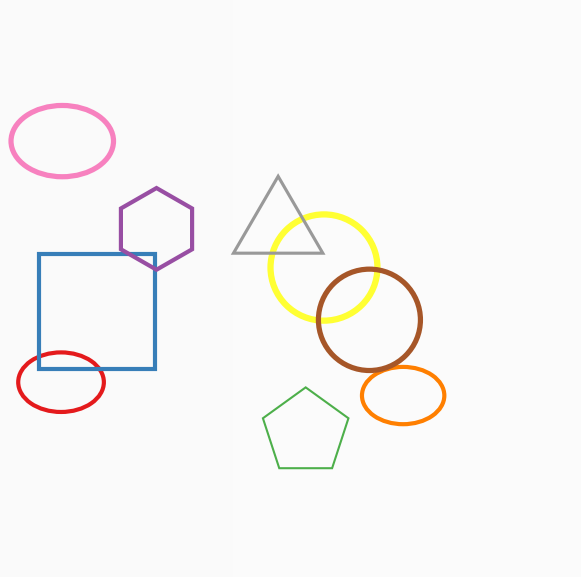[{"shape": "oval", "thickness": 2, "radius": 0.37, "center": [0.105, 0.337]}, {"shape": "square", "thickness": 2, "radius": 0.5, "center": [0.167, 0.459]}, {"shape": "pentagon", "thickness": 1, "radius": 0.39, "center": [0.526, 0.251]}, {"shape": "hexagon", "thickness": 2, "radius": 0.35, "center": [0.269, 0.603]}, {"shape": "oval", "thickness": 2, "radius": 0.35, "center": [0.694, 0.314]}, {"shape": "circle", "thickness": 3, "radius": 0.46, "center": [0.557, 0.536]}, {"shape": "circle", "thickness": 2.5, "radius": 0.44, "center": [0.636, 0.445]}, {"shape": "oval", "thickness": 2.5, "radius": 0.44, "center": [0.107, 0.755]}, {"shape": "triangle", "thickness": 1.5, "radius": 0.44, "center": [0.479, 0.605]}]